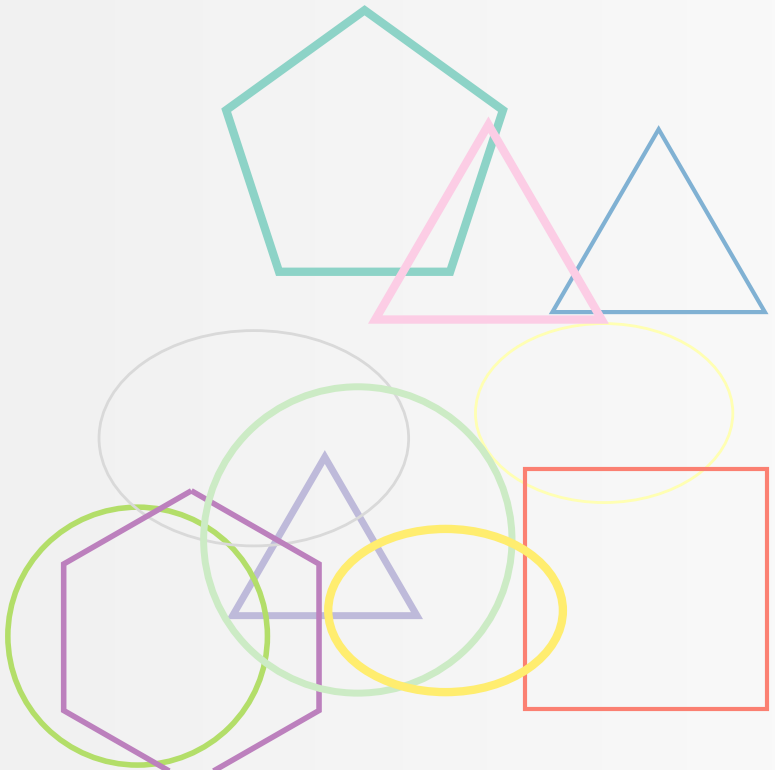[{"shape": "pentagon", "thickness": 3, "radius": 0.94, "center": [0.47, 0.799]}, {"shape": "oval", "thickness": 1, "radius": 0.83, "center": [0.78, 0.464]}, {"shape": "triangle", "thickness": 2.5, "radius": 0.69, "center": [0.419, 0.269]}, {"shape": "square", "thickness": 1.5, "radius": 0.78, "center": [0.833, 0.235]}, {"shape": "triangle", "thickness": 1.5, "radius": 0.79, "center": [0.85, 0.674]}, {"shape": "circle", "thickness": 2, "radius": 0.84, "center": [0.178, 0.174]}, {"shape": "triangle", "thickness": 3, "radius": 0.84, "center": [0.63, 0.669]}, {"shape": "oval", "thickness": 1, "radius": 1.0, "center": [0.328, 0.431]}, {"shape": "hexagon", "thickness": 2, "radius": 0.95, "center": [0.247, 0.172]}, {"shape": "circle", "thickness": 2.5, "radius": 0.99, "center": [0.462, 0.299]}, {"shape": "oval", "thickness": 3, "radius": 0.76, "center": [0.575, 0.207]}]